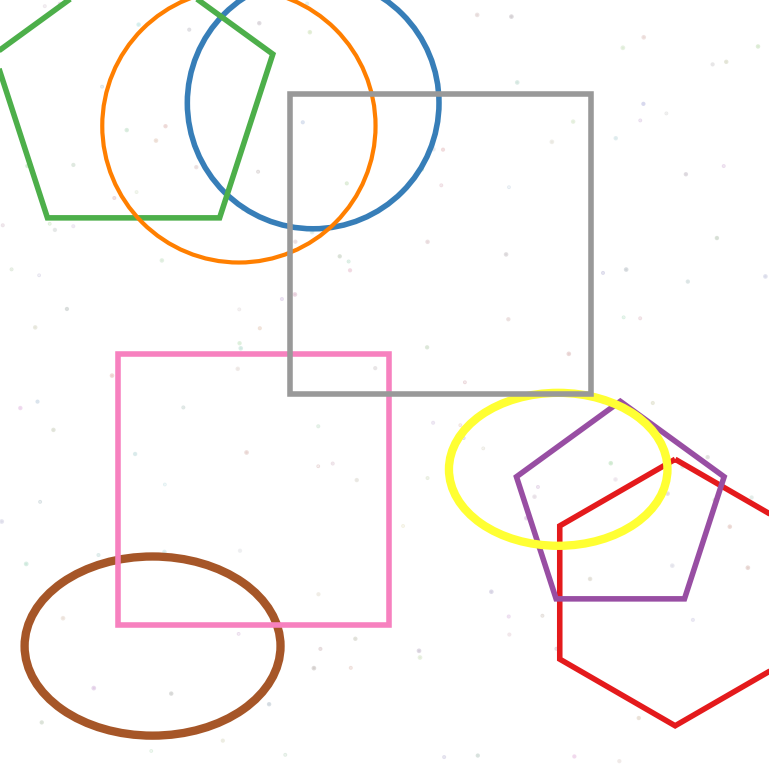[{"shape": "hexagon", "thickness": 2, "radius": 0.87, "center": [0.877, 0.231]}, {"shape": "circle", "thickness": 2, "radius": 0.82, "center": [0.407, 0.866]}, {"shape": "pentagon", "thickness": 2, "radius": 0.95, "center": [0.173, 0.871]}, {"shape": "pentagon", "thickness": 2, "radius": 0.71, "center": [0.806, 0.337]}, {"shape": "circle", "thickness": 1.5, "radius": 0.89, "center": [0.31, 0.837]}, {"shape": "oval", "thickness": 3, "radius": 0.71, "center": [0.725, 0.391]}, {"shape": "oval", "thickness": 3, "radius": 0.83, "center": [0.198, 0.161]}, {"shape": "square", "thickness": 2, "radius": 0.88, "center": [0.329, 0.365]}, {"shape": "square", "thickness": 2, "radius": 0.98, "center": [0.572, 0.683]}]